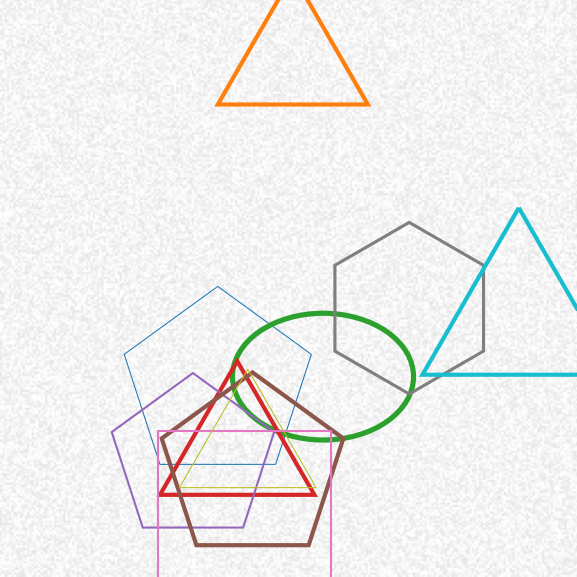[{"shape": "pentagon", "thickness": 0.5, "radius": 0.85, "center": [0.377, 0.333]}, {"shape": "triangle", "thickness": 2, "radius": 0.75, "center": [0.507, 0.893]}, {"shape": "oval", "thickness": 2.5, "radius": 0.78, "center": [0.559, 0.347]}, {"shape": "triangle", "thickness": 2, "radius": 0.77, "center": [0.411, 0.22]}, {"shape": "pentagon", "thickness": 1, "radius": 0.74, "center": [0.334, 0.205]}, {"shape": "pentagon", "thickness": 2, "radius": 0.83, "center": [0.437, 0.189]}, {"shape": "square", "thickness": 1, "radius": 0.75, "center": [0.423, 0.104]}, {"shape": "hexagon", "thickness": 1.5, "radius": 0.74, "center": [0.709, 0.465]}, {"shape": "triangle", "thickness": 0.5, "radius": 0.68, "center": [0.429, 0.223]}, {"shape": "triangle", "thickness": 2, "radius": 0.96, "center": [0.898, 0.447]}]